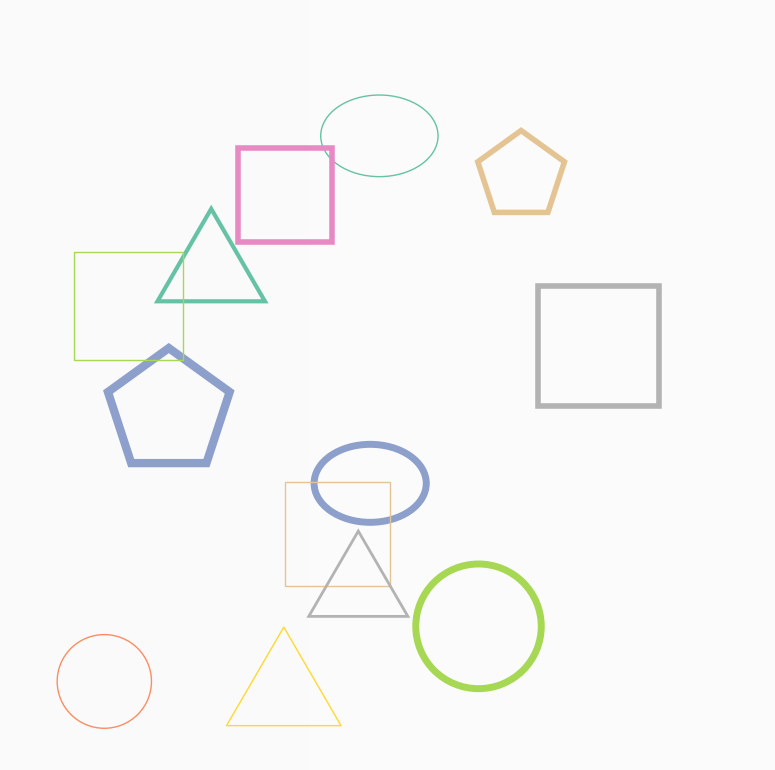[{"shape": "oval", "thickness": 0.5, "radius": 0.38, "center": [0.49, 0.824]}, {"shape": "triangle", "thickness": 1.5, "radius": 0.4, "center": [0.273, 0.649]}, {"shape": "circle", "thickness": 0.5, "radius": 0.3, "center": [0.135, 0.115]}, {"shape": "pentagon", "thickness": 3, "radius": 0.41, "center": [0.218, 0.465]}, {"shape": "oval", "thickness": 2.5, "radius": 0.36, "center": [0.478, 0.372]}, {"shape": "square", "thickness": 2, "radius": 0.3, "center": [0.368, 0.747]}, {"shape": "square", "thickness": 0.5, "radius": 0.35, "center": [0.166, 0.603]}, {"shape": "circle", "thickness": 2.5, "radius": 0.4, "center": [0.617, 0.187]}, {"shape": "triangle", "thickness": 0.5, "radius": 0.43, "center": [0.366, 0.1]}, {"shape": "pentagon", "thickness": 2, "radius": 0.29, "center": [0.672, 0.772]}, {"shape": "square", "thickness": 0.5, "radius": 0.34, "center": [0.436, 0.307]}, {"shape": "triangle", "thickness": 1, "radius": 0.37, "center": [0.462, 0.236]}, {"shape": "square", "thickness": 2, "radius": 0.39, "center": [0.772, 0.55]}]